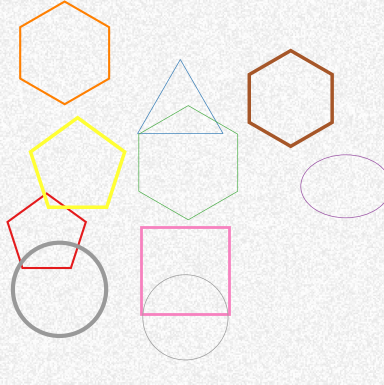[{"shape": "pentagon", "thickness": 1.5, "radius": 0.53, "center": [0.121, 0.39]}, {"shape": "triangle", "thickness": 0.5, "radius": 0.64, "center": [0.468, 0.717]}, {"shape": "hexagon", "thickness": 0.5, "radius": 0.74, "center": [0.489, 0.577]}, {"shape": "oval", "thickness": 0.5, "radius": 0.58, "center": [0.898, 0.516]}, {"shape": "hexagon", "thickness": 1.5, "radius": 0.67, "center": [0.168, 0.863]}, {"shape": "pentagon", "thickness": 2.5, "radius": 0.64, "center": [0.202, 0.566]}, {"shape": "hexagon", "thickness": 2.5, "radius": 0.62, "center": [0.755, 0.744]}, {"shape": "square", "thickness": 2, "radius": 0.57, "center": [0.481, 0.297]}, {"shape": "circle", "thickness": 3, "radius": 0.61, "center": [0.155, 0.248]}, {"shape": "circle", "thickness": 0.5, "radius": 0.55, "center": [0.482, 0.176]}]